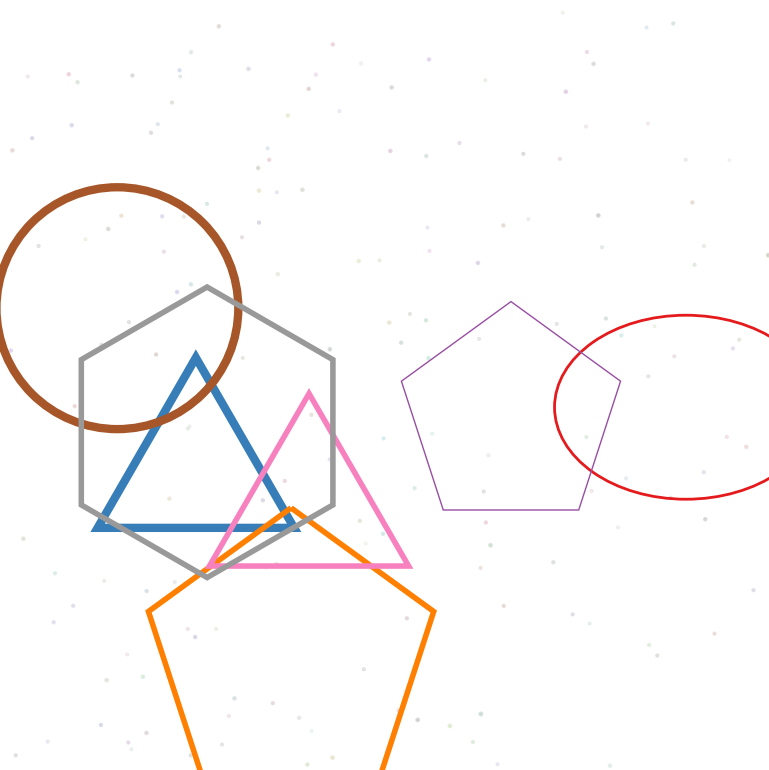[{"shape": "oval", "thickness": 1, "radius": 0.85, "center": [0.891, 0.471]}, {"shape": "triangle", "thickness": 3, "radius": 0.74, "center": [0.254, 0.388]}, {"shape": "pentagon", "thickness": 0.5, "radius": 0.75, "center": [0.664, 0.459]}, {"shape": "pentagon", "thickness": 2, "radius": 0.97, "center": [0.378, 0.146]}, {"shape": "circle", "thickness": 3, "radius": 0.79, "center": [0.152, 0.6]}, {"shape": "triangle", "thickness": 2, "radius": 0.75, "center": [0.401, 0.34]}, {"shape": "hexagon", "thickness": 2, "radius": 0.94, "center": [0.269, 0.439]}]